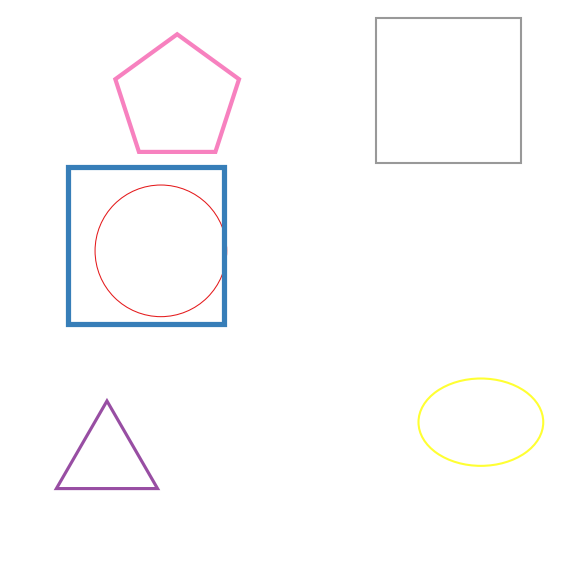[{"shape": "circle", "thickness": 0.5, "radius": 0.57, "center": [0.279, 0.565]}, {"shape": "square", "thickness": 2.5, "radius": 0.68, "center": [0.253, 0.574]}, {"shape": "triangle", "thickness": 1.5, "radius": 0.51, "center": [0.185, 0.204]}, {"shape": "oval", "thickness": 1, "radius": 0.54, "center": [0.833, 0.268]}, {"shape": "pentagon", "thickness": 2, "radius": 0.56, "center": [0.307, 0.827]}, {"shape": "square", "thickness": 1, "radius": 0.63, "center": [0.776, 0.842]}]